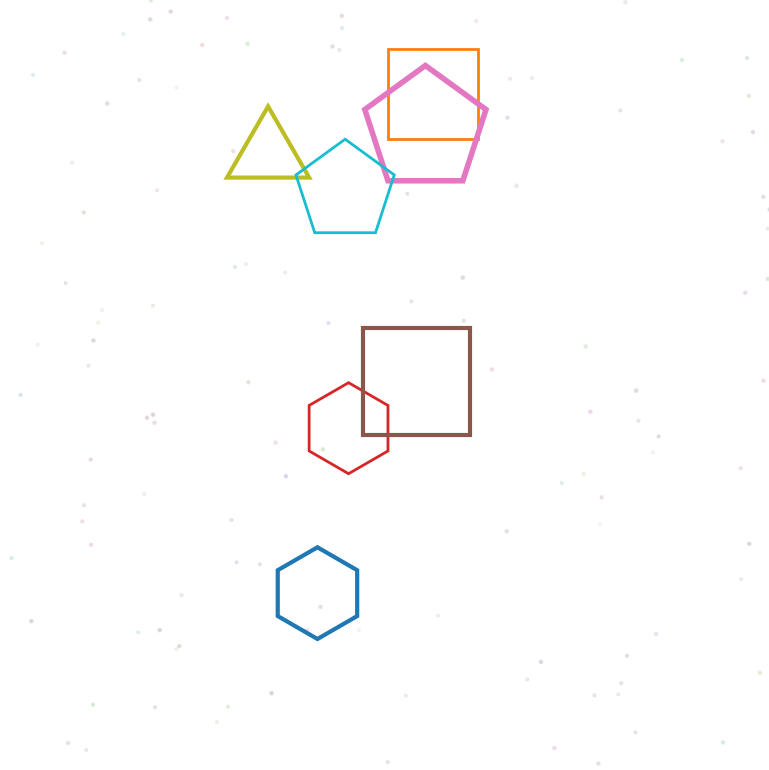[{"shape": "hexagon", "thickness": 1.5, "radius": 0.3, "center": [0.412, 0.23]}, {"shape": "square", "thickness": 1, "radius": 0.29, "center": [0.563, 0.877]}, {"shape": "hexagon", "thickness": 1, "radius": 0.3, "center": [0.453, 0.444]}, {"shape": "square", "thickness": 1.5, "radius": 0.35, "center": [0.54, 0.504]}, {"shape": "pentagon", "thickness": 2, "radius": 0.41, "center": [0.552, 0.832]}, {"shape": "triangle", "thickness": 1.5, "radius": 0.31, "center": [0.348, 0.8]}, {"shape": "pentagon", "thickness": 1, "radius": 0.34, "center": [0.448, 0.752]}]